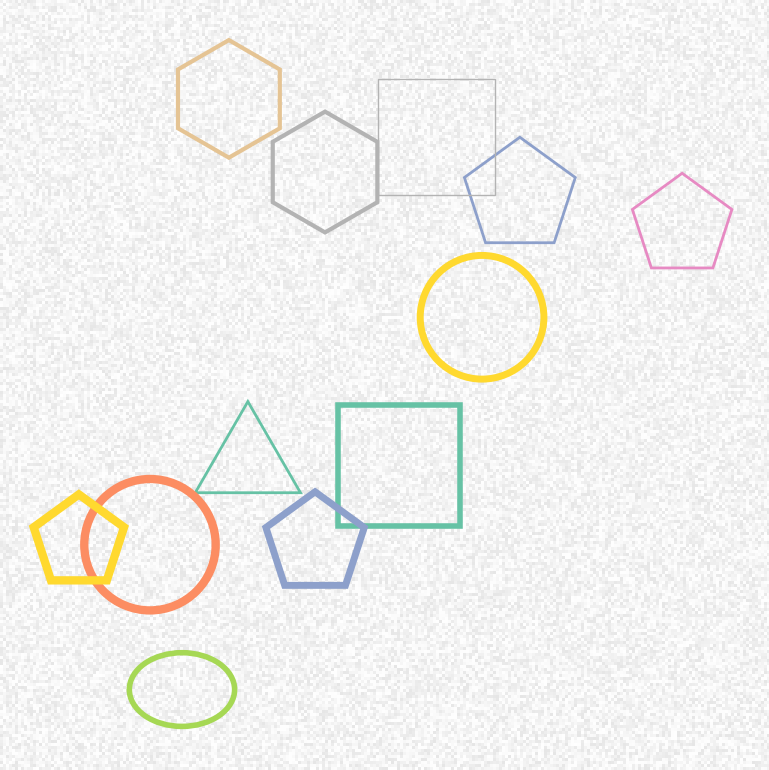[{"shape": "triangle", "thickness": 1, "radius": 0.39, "center": [0.322, 0.4]}, {"shape": "square", "thickness": 2, "radius": 0.39, "center": [0.518, 0.396]}, {"shape": "circle", "thickness": 3, "radius": 0.43, "center": [0.195, 0.293]}, {"shape": "pentagon", "thickness": 1, "radius": 0.38, "center": [0.675, 0.746]}, {"shape": "pentagon", "thickness": 2.5, "radius": 0.34, "center": [0.409, 0.294]}, {"shape": "pentagon", "thickness": 1, "radius": 0.34, "center": [0.886, 0.707]}, {"shape": "oval", "thickness": 2, "radius": 0.34, "center": [0.236, 0.104]}, {"shape": "pentagon", "thickness": 3, "radius": 0.31, "center": [0.102, 0.296]}, {"shape": "circle", "thickness": 2.5, "radius": 0.4, "center": [0.626, 0.588]}, {"shape": "hexagon", "thickness": 1.5, "radius": 0.38, "center": [0.297, 0.872]}, {"shape": "hexagon", "thickness": 1.5, "radius": 0.39, "center": [0.422, 0.777]}, {"shape": "square", "thickness": 0.5, "radius": 0.38, "center": [0.567, 0.822]}]